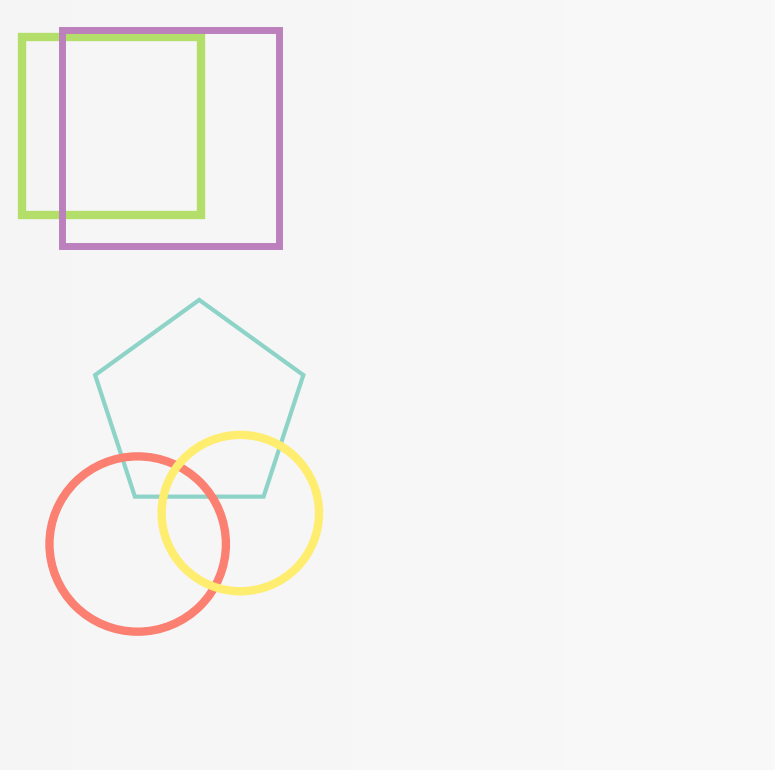[{"shape": "pentagon", "thickness": 1.5, "radius": 0.71, "center": [0.257, 0.469]}, {"shape": "circle", "thickness": 3, "radius": 0.57, "center": [0.178, 0.293]}, {"shape": "square", "thickness": 3, "radius": 0.58, "center": [0.144, 0.836]}, {"shape": "square", "thickness": 2.5, "radius": 0.7, "center": [0.22, 0.821]}, {"shape": "circle", "thickness": 3, "radius": 0.51, "center": [0.31, 0.334]}]